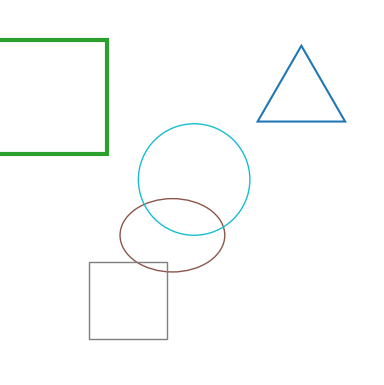[{"shape": "triangle", "thickness": 1.5, "radius": 0.66, "center": [0.783, 0.75]}, {"shape": "square", "thickness": 3, "radius": 0.74, "center": [0.129, 0.748]}, {"shape": "oval", "thickness": 1, "radius": 0.68, "center": [0.448, 0.389]}, {"shape": "square", "thickness": 1, "radius": 0.5, "center": [0.332, 0.219]}, {"shape": "circle", "thickness": 1, "radius": 0.72, "center": [0.504, 0.534]}]